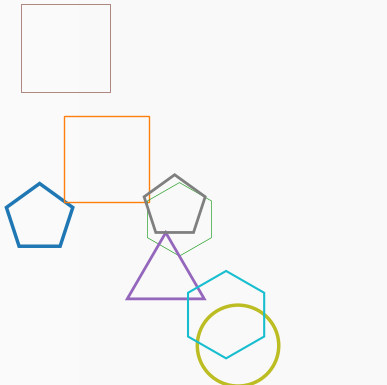[{"shape": "pentagon", "thickness": 2.5, "radius": 0.45, "center": [0.102, 0.433]}, {"shape": "square", "thickness": 1, "radius": 0.55, "center": [0.275, 0.588]}, {"shape": "hexagon", "thickness": 0.5, "radius": 0.48, "center": [0.463, 0.43]}, {"shape": "triangle", "thickness": 2, "radius": 0.57, "center": [0.428, 0.281]}, {"shape": "square", "thickness": 0.5, "radius": 0.58, "center": [0.169, 0.875]}, {"shape": "pentagon", "thickness": 2, "radius": 0.41, "center": [0.451, 0.463]}, {"shape": "circle", "thickness": 2.5, "radius": 0.53, "center": [0.614, 0.102]}, {"shape": "hexagon", "thickness": 1.5, "radius": 0.57, "center": [0.583, 0.183]}]